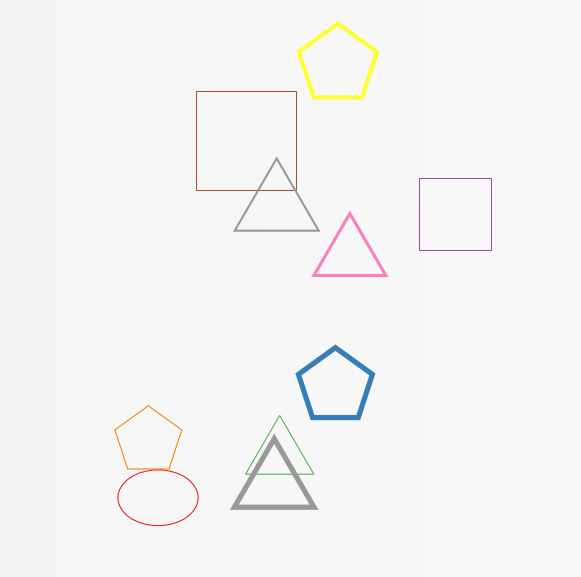[{"shape": "oval", "thickness": 0.5, "radius": 0.34, "center": [0.272, 0.137]}, {"shape": "pentagon", "thickness": 2.5, "radius": 0.33, "center": [0.577, 0.33]}, {"shape": "triangle", "thickness": 0.5, "radius": 0.34, "center": [0.481, 0.212]}, {"shape": "square", "thickness": 0.5, "radius": 0.31, "center": [0.782, 0.629]}, {"shape": "pentagon", "thickness": 0.5, "radius": 0.3, "center": [0.255, 0.236]}, {"shape": "pentagon", "thickness": 2, "radius": 0.35, "center": [0.581, 0.888]}, {"shape": "square", "thickness": 0.5, "radius": 0.43, "center": [0.423, 0.755]}, {"shape": "triangle", "thickness": 1.5, "radius": 0.36, "center": [0.602, 0.558]}, {"shape": "triangle", "thickness": 1, "radius": 0.42, "center": [0.476, 0.641]}, {"shape": "triangle", "thickness": 2.5, "radius": 0.4, "center": [0.472, 0.16]}]